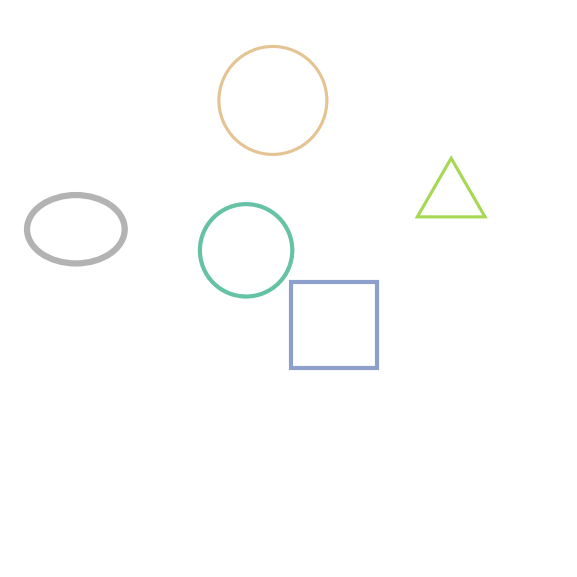[{"shape": "circle", "thickness": 2, "radius": 0.4, "center": [0.426, 0.566]}, {"shape": "square", "thickness": 2, "radius": 0.37, "center": [0.579, 0.437]}, {"shape": "triangle", "thickness": 1.5, "radius": 0.34, "center": [0.781, 0.657]}, {"shape": "circle", "thickness": 1.5, "radius": 0.47, "center": [0.473, 0.825]}, {"shape": "oval", "thickness": 3, "radius": 0.42, "center": [0.131, 0.602]}]